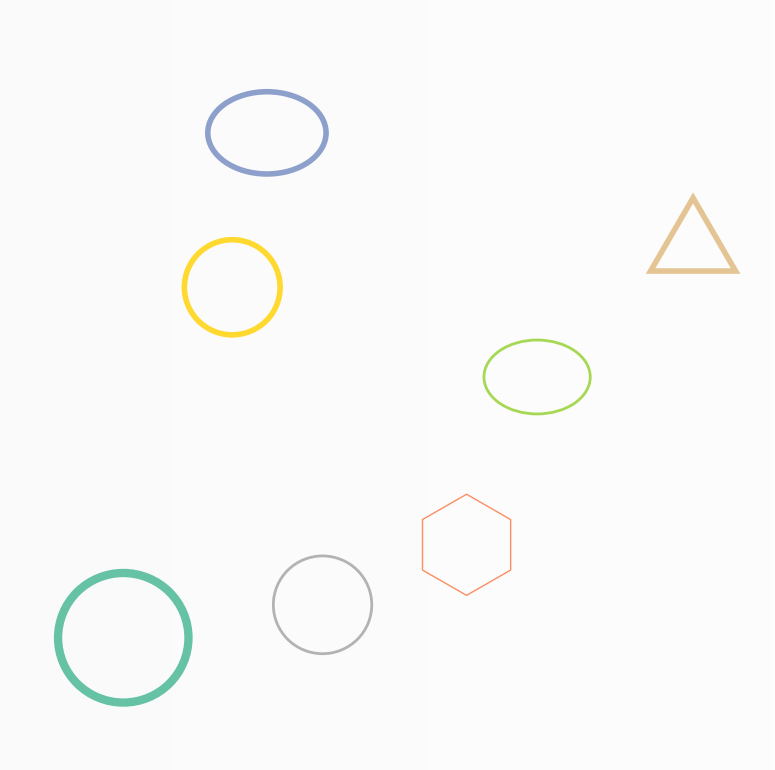[{"shape": "circle", "thickness": 3, "radius": 0.42, "center": [0.159, 0.172]}, {"shape": "hexagon", "thickness": 0.5, "radius": 0.33, "center": [0.602, 0.292]}, {"shape": "oval", "thickness": 2, "radius": 0.38, "center": [0.344, 0.827]}, {"shape": "oval", "thickness": 1, "radius": 0.34, "center": [0.693, 0.51]}, {"shape": "circle", "thickness": 2, "radius": 0.31, "center": [0.3, 0.627]}, {"shape": "triangle", "thickness": 2, "radius": 0.32, "center": [0.894, 0.68]}, {"shape": "circle", "thickness": 1, "radius": 0.32, "center": [0.416, 0.215]}]